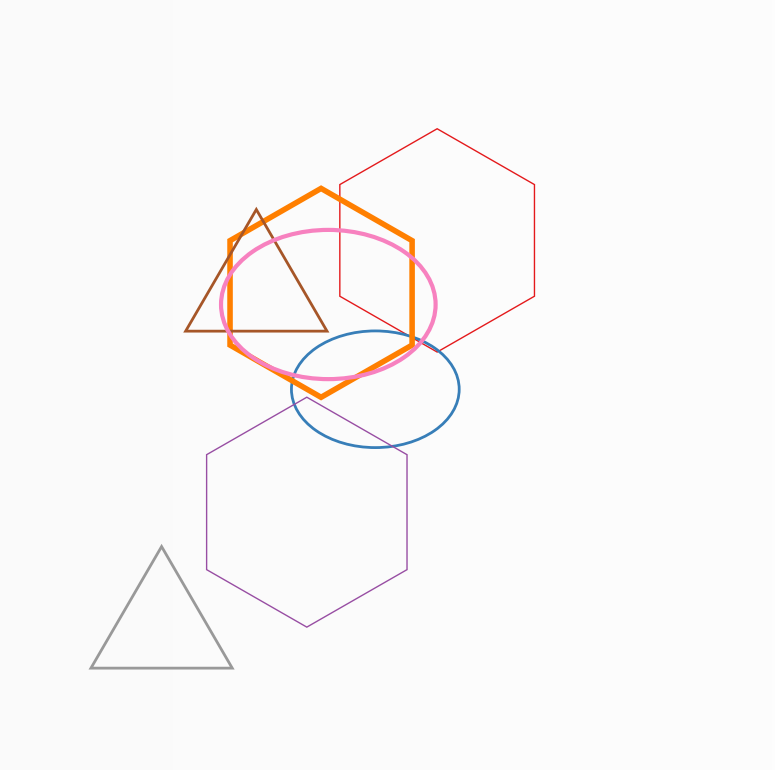[{"shape": "hexagon", "thickness": 0.5, "radius": 0.72, "center": [0.564, 0.688]}, {"shape": "oval", "thickness": 1, "radius": 0.54, "center": [0.484, 0.494]}, {"shape": "hexagon", "thickness": 0.5, "radius": 0.75, "center": [0.396, 0.335]}, {"shape": "hexagon", "thickness": 2, "radius": 0.68, "center": [0.414, 0.62]}, {"shape": "triangle", "thickness": 1, "radius": 0.53, "center": [0.331, 0.623]}, {"shape": "oval", "thickness": 1.5, "radius": 0.69, "center": [0.424, 0.605]}, {"shape": "triangle", "thickness": 1, "radius": 0.53, "center": [0.209, 0.185]}]